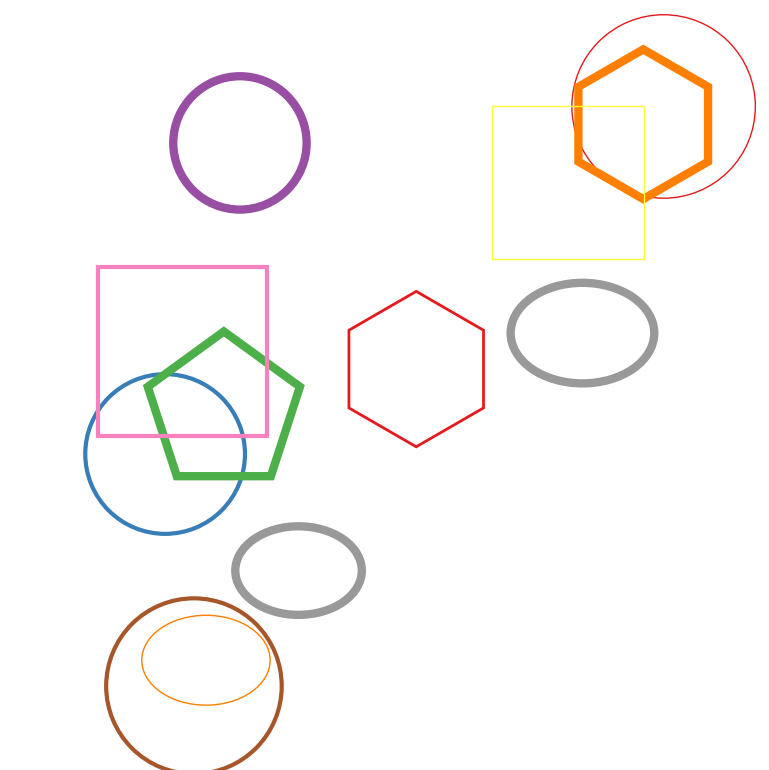[{"shape": "circle", "thickness": 0.5, "radius": 0.6, "center": [0.862, 0.862]}, {"shape": "hexagon", "thickness": 1, "radius": 0.5, "center": [0.541, 0.521]}, {"shape": "circle", "thickness": 1.5, "radius": 0.52, "center": [0.214, 0.41]}, {"shape": "pentagon", "thickness": 3, "radius": 0.52, "center": [0.291, 0.466]}, {"shape": "circle", "thickness": 3, "radius": 0.43, "center": [0.312, 0.814]}, {"shape": "hexagon", "thickness": 3, "radius": 0.49, "center": [0.835, 0.839]}, {"shape": "oval", "thickness": 0.5, "radius": 0.42, "center": [0.267, 0.143]}, {"shape": "square", "thickness": 0.5, "radius": 0.5, "center": [0.737, 0.763]}, {"shape": "circle", "thickness": 1.5, "radius": 0.57, "center": [0.252, 0.109]}, {"shape": "square", "thickness": 1.5, "radius": 0.55, "center": [0.237, 0.544]}, {"shape": "oval", "thickness": 3, "radius": 0.47, "center": [0.756, 0.567]}, {"shape": "oval", "thickness": 3, "radius": 0.41, "center": [0.388, 0.259]}]